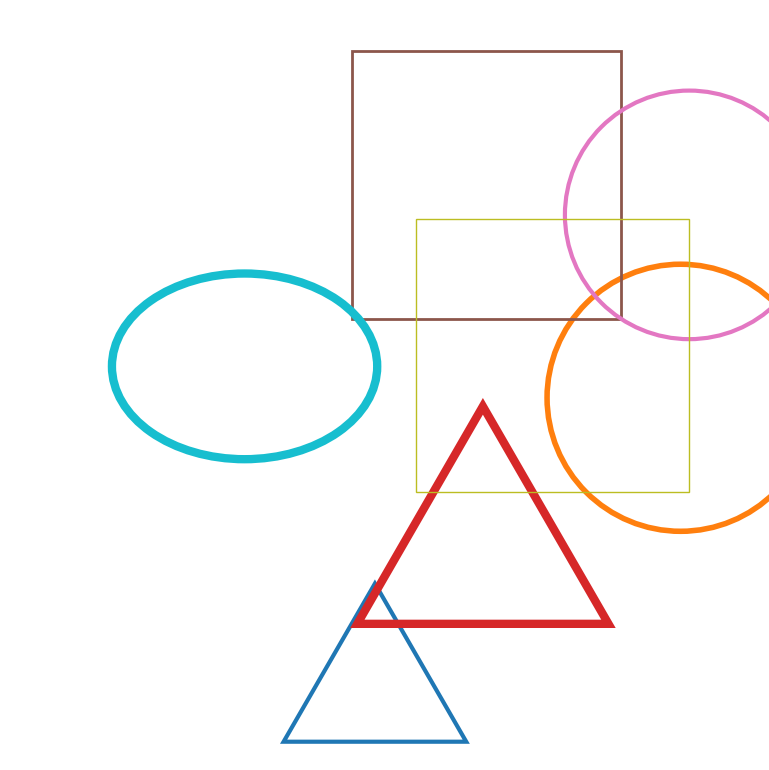[{"shape": "triangle", "thickness": 1.5, "radius": 0.68, "center": [0.487, 0.105]}, {"shape": "circle", "thickness": 2, "radius": 0.87, "center": [0.884, 0.483]}, {"shape": "triangle", "thickness": 3, "radius": 0.94, "center": [0.627, 0.284]}, {"shape": "square", "thickness": 1, "radius": 0.87, "center": [0.632, 0.76]}, {"shape": "circle", "thickness": 1.5, "radius": 0.81, "center": [0.895, 0.721]}, {"shape": "square", "thickness": 0.5, "radius": 0.89, "center": [0.718, 0.538]}, {"shape": "oval", "thickness": 3, "radius": 0.86, "center": [0.318, 0.524]}]